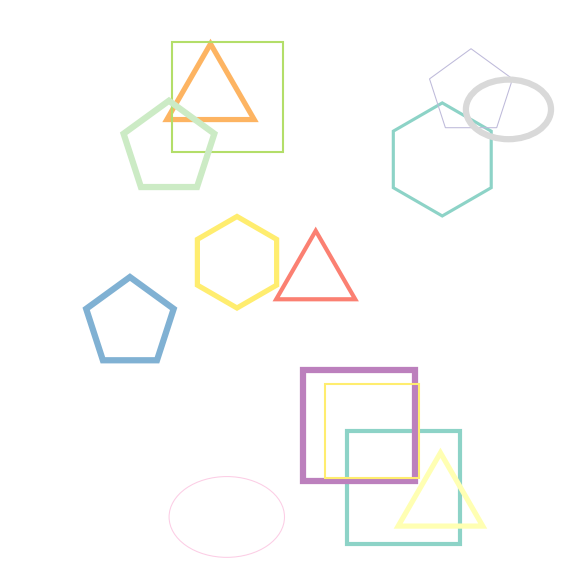[{"shape": "square", "thickness": 2, "radius": 0.49, "center": [0.699, 0.155]}, {"shape": "hexagon", "thickness": 1.5, "radius": 0.49, "center": [0.766, 0.723]}, {"shape": "triangle", "thickness": 2.5, "radius": 0.42, "center": [0.763, 0.13]}, {"shape": "pentagon", "thickness": 0.5, "radius": 0.38, "center": [0.816, 0.839]}, {"shape": "triangle", "thickness": 2, "radius": 0.4, "center": [0.547, 0.52]}, {"shape": "pentagon", "thickness": 3, "radius": 0.4, "center": [0.225, 0.44]}, {"shape": "triangle", "thickness": 2.5, "radius": 0.44, "center": [0.365, 0.836]}, {"shape": "square", "thickness": 1, "radius": 0.48, "center": [0.394, 0.831]}, {"shape": "oval", "thickness": 0.5, "radius": 0.5, "center": [0.393, 0.104]}, {"shape": "oval", "thickness": 3, "radius": 0.37, "center": [0.88, 0.81]}, {"shape": "square", "thickness": 3, "radius": 0.48, "center": [0.621, 0.263]}, {"shape": "pentagon", "thickness": 3, "radius": 0.41, "center": [0.293, 0.742]}, {"shape": "square", "thickness": 1, "radius": 0.41, "center": [0.644, 0.253]}, {"shape": "hexagon", "thickness": 2.5, "radius": 0.4, "center": [0.41, 0.545]}]